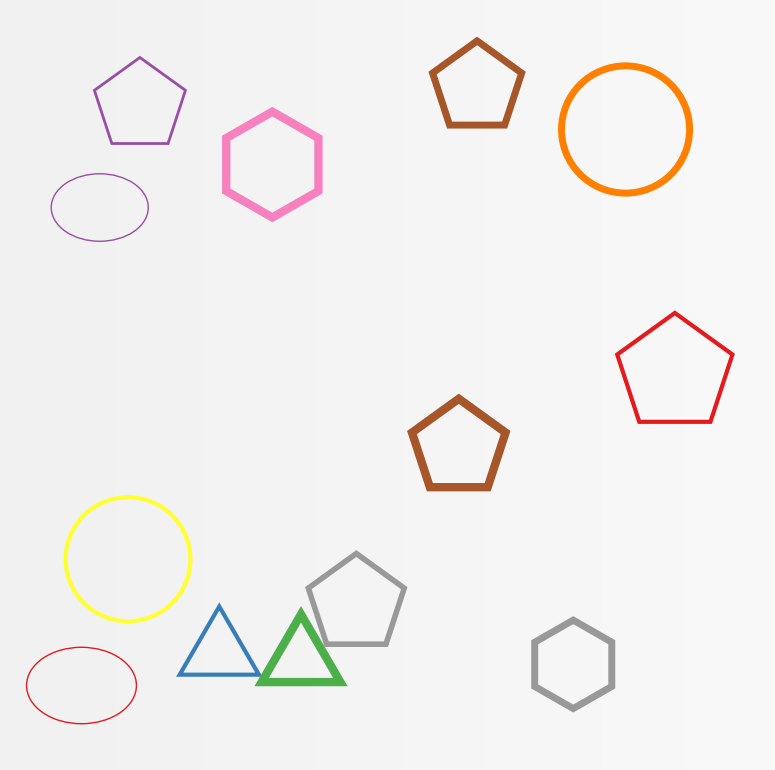[{"shape": "oval", "thickness": 0.5, "radius": 0.35, "center": [0.105, 0.11]}, {"shape": "pentagon", "thickness": 1.5, "radius": 0.39, "center": [0.871, 0.515]}, {"shape": "triangle", "thickness": 1.5, "radius": 0.3, "center": [0.283, 0.153]}, {"shape": "triangle", "thickness": 3, "radius": 0.29, "center": [0.388, 0.144]}, {"shape": "pentagon", "thickness": 1, "radius": 0.31, "center": [0.181, 0.864]}, {"shape": "oval", "thickness": 0.5, "radius": 0.31, "center": [0.129, 0.73]}, {"shape": "circle", "thickness": 2.5, "radius": 0.41, "center": [0.807, 0.832]}, {"shape": "circle", "thickness": 1.5, "radius": 0.4, "center": [0.165, 0.274]}, {"shape": "pentagon", "thickness": 3, "radius": 0.32, "center": [0.592, 0.419]}, {"shape": "pentagon", "thickness": 2.5, "radius": 0.3, "center": [0.616, 0.886]}, {"shape": "hexagon", "thickness": 3, "radius": 0.34, "center": [0.351, 0.786]}, {"shape": "pentagon", "thickness": 2, "radius": 0.33, "center": [0.46, 0.216]}, {"shape": "hexagon", "thickness": 2.5, "radius": 0.29, "center": [0.74, 0.137]}]